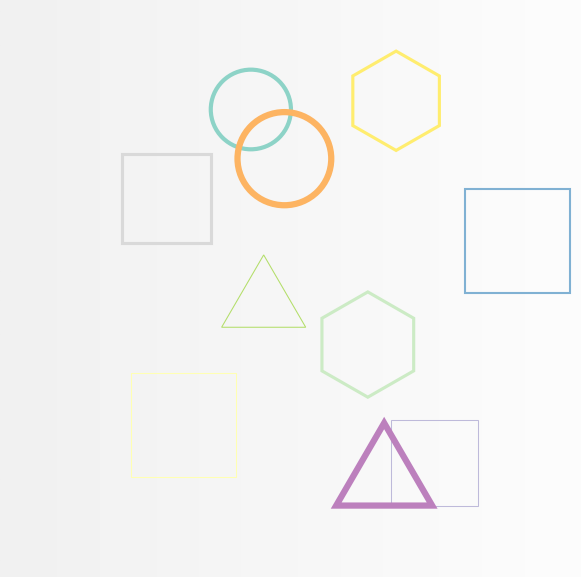[{"shape": "circle", "thickness": 2, "radius": 0.34, "center": [0.432, 0.81]}, {"shape": "square", "thickness": 0.5, "radius": 0.45, "center": [0.316, 0.264]}, {"shape": "square", "thickness": 0.5, "radius": 0.37, "center": [0.747, 0.197]}, {"shape": "square", "thickness": 1, "radius": 0.45, "center": [0.89, 0.582]}, {"shape": "circle", "thickness": 3, "radius": 0.4, "center": [0.489, 0.724]}, {"shape": "triangle", "thickness": 0.5, "radius": 0.42, "center": [0.454, 0.474]}, {"shape": "square", "thickness": 1.5, "radius": 0.38, "center": [0.287, 0.655]}, {"shape": "triangle", "thickness": 3, "radius": 0.48, "center": [0.661, 0.171]}, {"shape": "hexagon", "thickness": 1.5, "radius": 0.46, "center": [0.633, 0.402]}, {"shape": "hexagon", "thickness": 1.5, "radius": 0.43, "center": [0.681, 0.825]}]